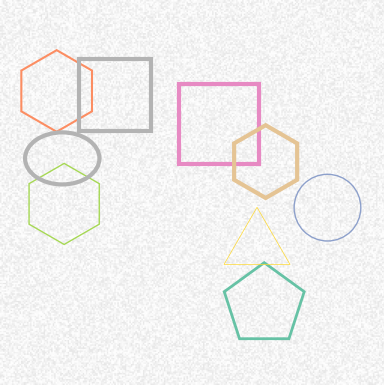[{"shape": "pentagon", "thickness": 2, "radius": 0.55, "center": [0.686, 0.209]}, {"shape": "hexagon", "thickness": 1.5, "radius": 0.53, "center": [0.147, 0.764]}, {"shape": "circle", "thickness": 1, "radius": 0.43, "center": [0.851, 0.461]}, {"shape": "square", "thickness": 3, "radius": 0.52, "center": [0.568, 0.678]}, {"shape": "hexagon", "thickness": 1, "radius": 0.53, "center": [0.167, 0.47]}, {"shape": "triangle", "thickness": 0.5, "radius": 0.5, "center": [0.668, 0.363]}, {"shape": "hexagon", "thickness": 3, "radius": 0.47, "center": [0.69, 0.58]}, {"shape": "square", "thickness": 3, "radius": 0.47, "center": [0.299, 0.752]}, {"shape": "oval", "thickness": 3, "radius": 0.48, "center": [0.162, 0.589]}]